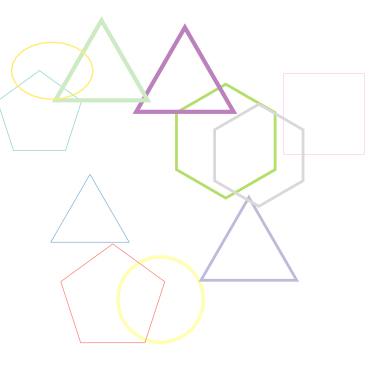[{"shape": "pentagon", "thickness": 0.5, "radius": 0.57, "center": [0.103, 0.702]}, {"shape": "circle", "thickness": 2.5, "radius": 0.55, "center": [0.417, 0.222]}, {"shape": "triangle", "thickness": 2, "radius": 0.72, "center": [0.646, 0.344]}, {"shape": "pentagon", "thickness": 0.5, "radius": 0.71, "center": [0.293, 0.225]}, {"shape": "triangle", "thickness": 0.5, "radius": 0.59, "center": [0.234, 0.43]}, {"shape": "hexagon", "thickness": 2, "radius": 0.74, "center": [0.586, 0.633]}, {"shape": "square", "thickness": 0.5, "radius": 0.52, "center": [0.84, 0.706]}, {"shape": "hexagon", "thickness": 2, "radius": 0.66, "center": [0.672, 0.597]}, {"shape": "triangle", "thickness": 3, "radius": 0.73, "center": [0.48, 0.783]}, {"shape": "triangle", "thickness": 3, "radius": 0.69, "center": [0.264, 0.809]}, {"shape": "oval", "thickness": 1, "radius": 0.53, "center": [0.135, 0.816]}]